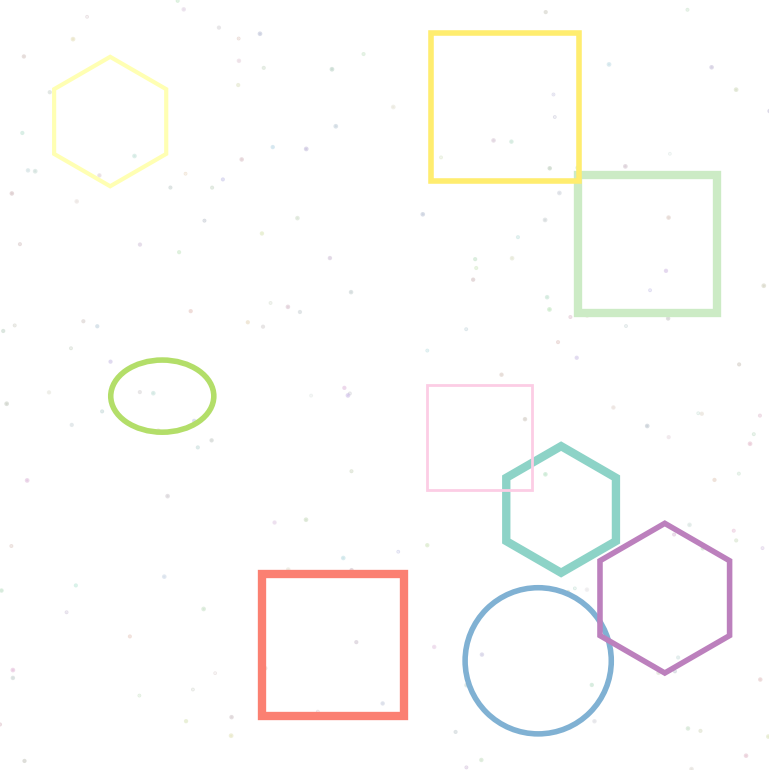[{"shape": "hexagon", "thickness": 3, "radius": 0.41, "center": [0.729, 0.338]}, {"shape": "hexagon", "thickness": 1.5, "radius": 0.42, "center": [0.143, 0.842]}, {"shape": "square", "thickness": 3, "radius": 0.46, "center": [0.433, 0.162]}, {"shape": "circle", "thickness": 2, "radius": 0.47, "center": [0.699, 0.142]}, {"shape": "oval", "thickness": 2, "radius": 0.33, "center": [0.211, 0.486]}, {"shape": "square", "thickness": 1, "radius": 0.34, "center": [0.623, 0.432]}, {"shape": "hexagon", "thickness": 2, "radius": 0.49, "center": [0.863, 0.223]}, {"shape": "square", "thickness": 3, "radius": 0.45, "center": [0.841, 0.683]}, {"shape": "square", "thickness": 2, "radius": 0.48, "center": [0.656, 0.861]}]